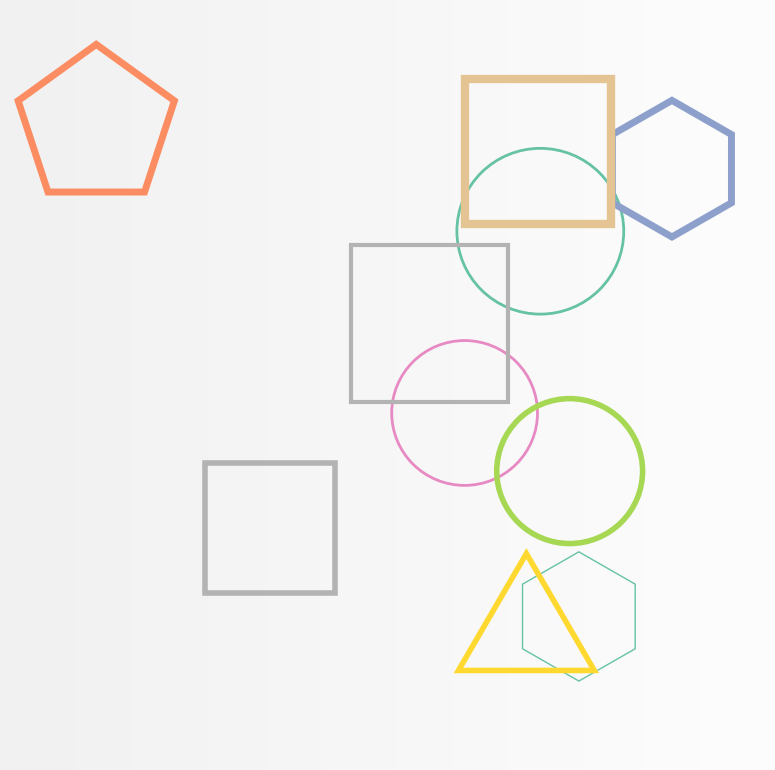[{"shape": "hexagon", "thickness": 0.5, "radius": 0.42, "center": [0.747, 0.199]}, {"shape": "circle", "thickness": 1, "radius": 0.54, "center": [0.697, 0.7]}, {"shape": "pentagon", "thickness": 2.5, "radius": 0.53, "center": [0.124, 0.836]}, {"shape": "hexagon", "thickness": 2.5, "radius": 0.44, "center": [0.867, 0.781]}, {"shape": "circle", "thickness": 1, "radius": 0.47, "center": [0.599, 0.464]}, {"shape": "circle", "thickness": 2, "radius": 0.47, "center": [0.735, 0.388]}, {"shape": "triangle", "thickness": 2, "radius": 0.51, "center": [0.679, 0.18]}, {"shape": "square", "thickness": 3, "radius": 0.47, "center": [0.694, 0.803]}, {"shape": "square", "thickness": 2, "radius": 0.42, "center": [0.348, 0.314]}, {"shape": "square", "thickness": 1.5, "radius": 0.51, "center": [0.554, 0.58]}]